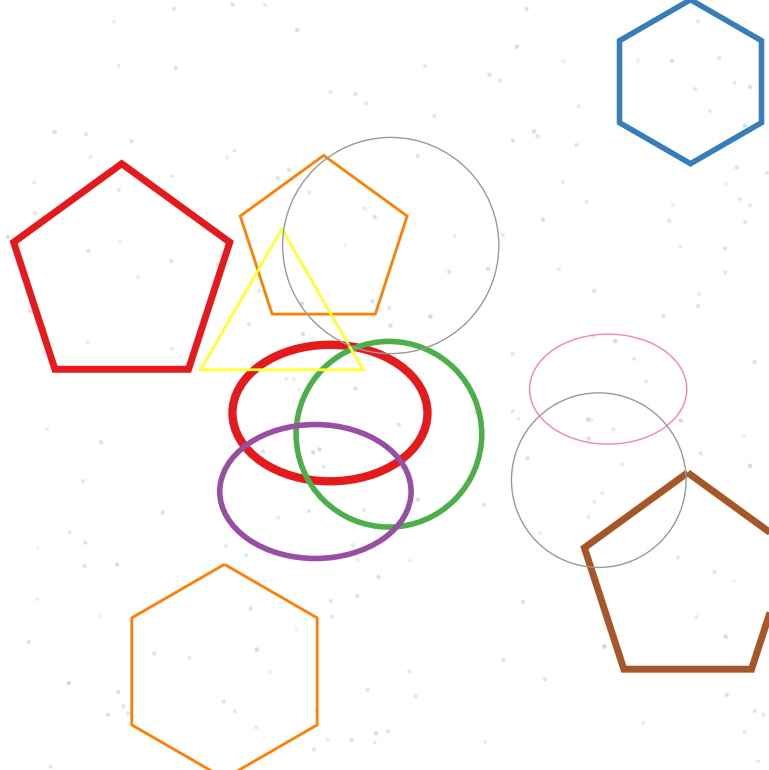[{"shape": "oval", "thickness": 3, "radius": 0.63, "center": [0.429, 0.464]}, {"shape": "pentagon", "thickness": 2.5, "radius": 0.74, "center": [0.158, 0.64]}, {"shape": "hexagon", "thickness": 2, "radius": 0.53, "center": [0.897, 0.894]}, {"shape": "circle", "thickness": 2, "radius": 0.6, "center": [0.505, 0.436]}, {"shape": "oval", "thickness": 2, "radius": 0.62, "center": [0.41, 0.362]}, {"shape": "hexagon", "thickness": 1, "radius": 0.7, "center": [0.291, 0.128]}, {"shape": "pentagon", "thickness": 1, "radius": 0.57, "center": [0.42, 0.684]}, {"shape": "triangle", "thickness": 1, "radius": 0.61, "center": [0.366, 0.581]}, {"shape": "pentagon", "thickness": 2.5, "radius": 0.71, "center": [0.893, 0.245]}, {"shape": "oval", "thickness": 0.5, "radius": 0.51, "center": [0.79, 0.495]}, {"shape": "circle", "thickness": 0.5, "radius": 0.7, "center": [0.507, 0.681]}, {"shape": "circle", "thickness": 0.5, "radius": 0.57, "center": [0.778, 0.376]}]